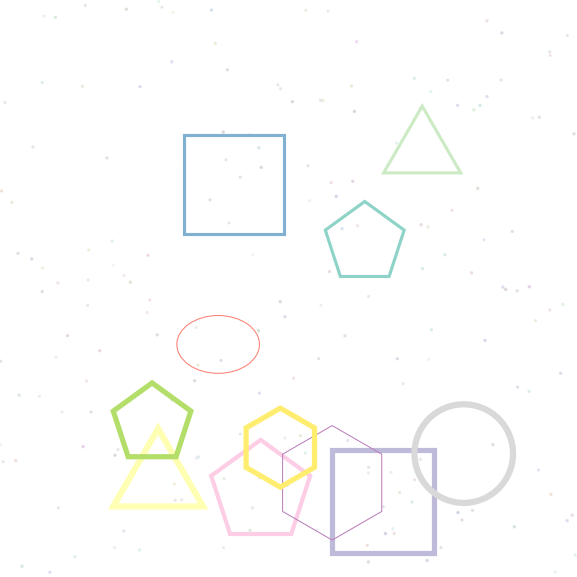[{"shape": "pentagon", "thickness": 1.5, "radius": 0.36, "center": [0.632, 0.578]}, {"shape": "triangle", "thickness": 3, "radius": 0.45, "center": [0.274, 0.167]}, {"shape": "square", "thickness": 2.5, "radius": 0.44, "center": [0.663, 0.131]}, {"shape": "oval", "thickness": 0.5, "radius": 0.36, "center": [0.378, 0.403]}, {"shape": "square", "thickness": 1.5, "radius": 0.43, "center": [0.406, 0.68]}, {"shape": "pentagon", "thickness": 2.5, "radius": 0.35, "center": [0.263, 0.265]}, {"shape": "pentagon", "thickness": 2, "radius": 0.45, "center": [0.451, 0.147]}, {"shape": "circle", "thickness": 3, "radius": 0.43, "center": [0.803, 0.214]}, {"shape": "hexagon", "thickness": 0.5, "radius": 0.5, "center": [0.575, 0.163]}, {"shape": "triangle", "thickness": 1.5, "radius": 0.39, "center": [0.731, 0.738]}, {"shape": "hexagon", "thickness": 2.5, "radius": 0.34, "center": [0.485, 0.224]}]